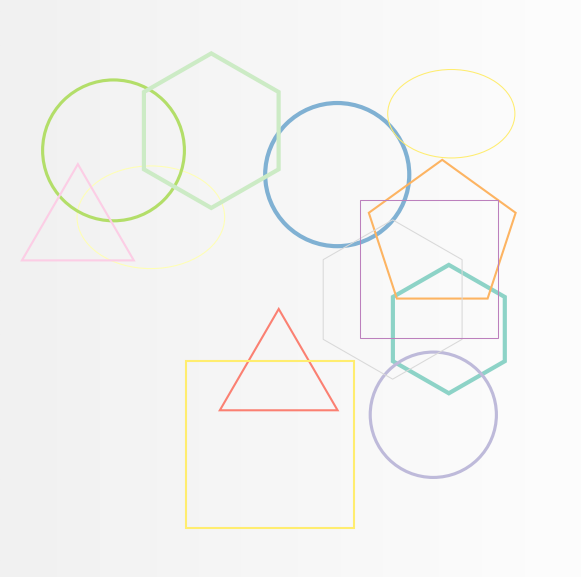[{"shape": "hexagon", "thickness": 2, "radius": 0.56, "center": [0.772, 0.429]}, {"shape": "oval", "thickness": 0.5, "radius": 0.63, "center": [0.26, 0.623]}, {"shape": "circle", "thickness": 1.5, "radius": 0.54, "center": [0.745, 0.281]}, {"shape": "triangle", "thickness": 1, "radius": 0.58, "center": [0.48, 0.347]}, {"shape": "circle", "thickness": 2, "radius": 0.62, "center": [0.58, 0.697]}, {"shape": "pentagon", "thickness": 1, "radius": 0.66, "center": [0.761, 0.59]}, {"shape": "circle", "thickness": 1.5, "radius": 0.61, "center": [0.195, 0.739]}, {"shape": "triangle", "thickness": 1, "radius": 0.56, "center": [0.134, 0.604]}, {"shape": "hexagon", "thickness": 0.5, "radius": 0.69, "center": [0.676, 0.481]}, {"shape": "square", "thickness": 0.5, "radius": 0.59, "center": [0.738, 0.533]}, {"shape": "hexagon", "thickness": 2, "radius": 0.67, "center": [0.363, 0.773]}, {"shape": "square", "thickness": 1, "radius": 0.72, "center": [0.465, 0.229]}, {"shape": "oval", "thickness": 0.5, "radius": 0.55, "center": [0.776, 0.802]}]